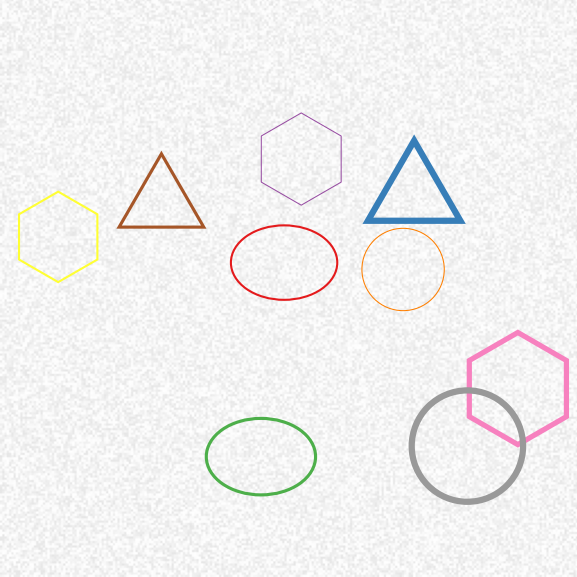[{"shape": "oval", "thickness": 1, "radius": 0.46, "center": [0.492, 0.544]}, {"shape": "triangle", "thickness": 3, "radius": 0.46, "center": [0.717, 0.663]}, {"shape": "oval", "thickness": 1.5, "radius": 0.47, "center": [0.452, 0.208]}, {"shape": "hexagon", "thickness": 0.5, "radius": 0.4, "center": [0.522, 0.724]}, {"shape": "circle", "thickness": 0.5, "radius": 0.36, "center": [0.698, 0.532]}, {"shape": "hexagon", "thickness": 1, "radius": 0.39, "center": [0.101, 0.589]}, {"shape": "triangle", "thickness": 1.5, "radius": 0.42, "center": [0.28, 0.648]}, {"shape": "hexagon", "thickness": 2.5, "radius": 0.49, "center": [0.897, 0.326]}, {"shape": "circle", "thickness": 3, "radius": 0.48, "center": [0.809, 0.227]}]